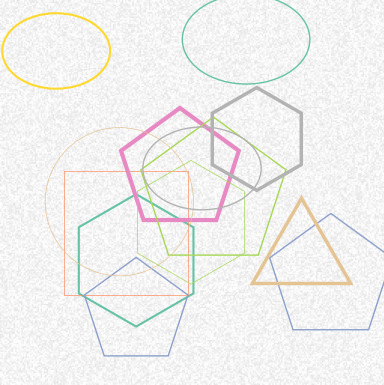[{"shape": "hexagon", "thickness": 1.5, "radius": 0.86, "center": [0.354, 0.324]}, {"shape": "oval", "thickness": 1, "radius": 0.83, "center": [0.639, 0.898]}, {"shape": "square", "thickness": 0.5, "radius": 0.81, "center": [0.328, 0.394]}, {"shape": "pentagon", "thickness": 1, "radius": 0.71, "center": [0.354, 0.19]}, {"shape": "pentagon", "thickness": 1, "radius": 0.83, "center": [0.859, 0.279]}, {"shape": "pentagon", "thickness": 3, "radius": 0.8, "center": [0.467, 0.559]}, {"shape": "hexagon", "thickness": 0.5, "radius": 0.8, "center": [0.496, 0.423]}, {"shape": "pentagon", "thickness": 1, "radius": 0.99, "center": [0.554, 0.498]}, {"shape": "oval", "thickness": 1.5, "radius": 0.7, "center": [0.146, 0.868]}, {"shape": "circle", "thickness": 0.5, "radius": 0.96, "center": [0.31, 0.476]}, {"shape": "triangle", "thickness": 2.5, "radius": 0.74, "center": [0.783, 0.337]}, {"shape": "hexagon", "thickness": 2.5, "radius": 0.67, "center": [0.667, 0.639]}, {"shape": "oval", "thickness": 1, "radius": 0.77, "center": [0.525, 0.563]}]